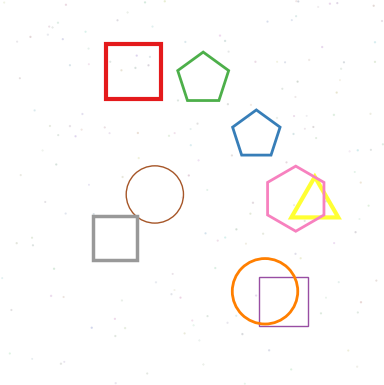[{"shape": "square", "thickness": 3, "radius": 0.36, "center": [0.348, 0.815]}, {"shape": "pentagon", "thickness": 2, "radius": 0.32, "center": [0.666, 0.65]}, {"shape": "pentagon", "thickness": 2, "radius": 0.35, "center": [0.528, 0.795]}, {"shape": "square", "thickness": 1, "radius": 0.32, "center": [0.737, 0.217]}, {"shape": "circle", "thickness": 2, "radius": 0.43, "center": [0.688, 0.243]}, {"shape": "triangle", "thickness": 3, "radius": 0.35, "center": [0.818, 0.47]}, {"shape": "circle", "thickness": 1, "radius": 0.37, "center": [0.402, 0.495]}, {"shape": "hexagon", "thickness": 2, "radius": 0.42, "center": [0.768, 0.484]}, {"shape": "square", "thickness": 2.5, "radius": 0.29, "center": [0.298, 0.382]}]